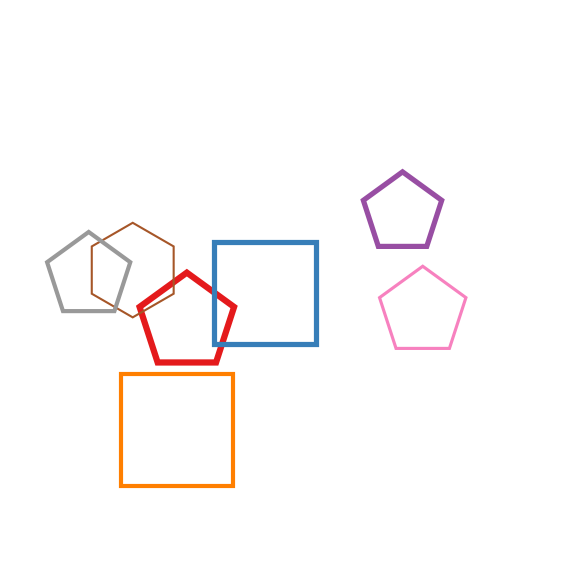[{"shape": "pentagon", "thickness": 3, "radius": 0.43, "center": [0.324, 0.441]}, {"shape": "square", "thickness": 2.5, "radius": 0.44, "center": [0.459, 0.492]}, {"shape": "pentagon", "thickness": 2.5, "radius": 0.36, "center": [0.697, 0.63]}, {"shape": "square", "thickness": 2, "radius": 0.48, "center": [0.307, 0.254]}, {"shape": "hexagon", "thickness": 1, "radius": 0.41, "center": [0.23, 0.531]}, {"shape": "pentagon", "thickness": 1.5, "radius": 0.39, "center": [0.732, 0.459]}, {"shape": "pentagon", "thickness": 2, "radius": 0.38, "center": [0.154, 0.522]}]